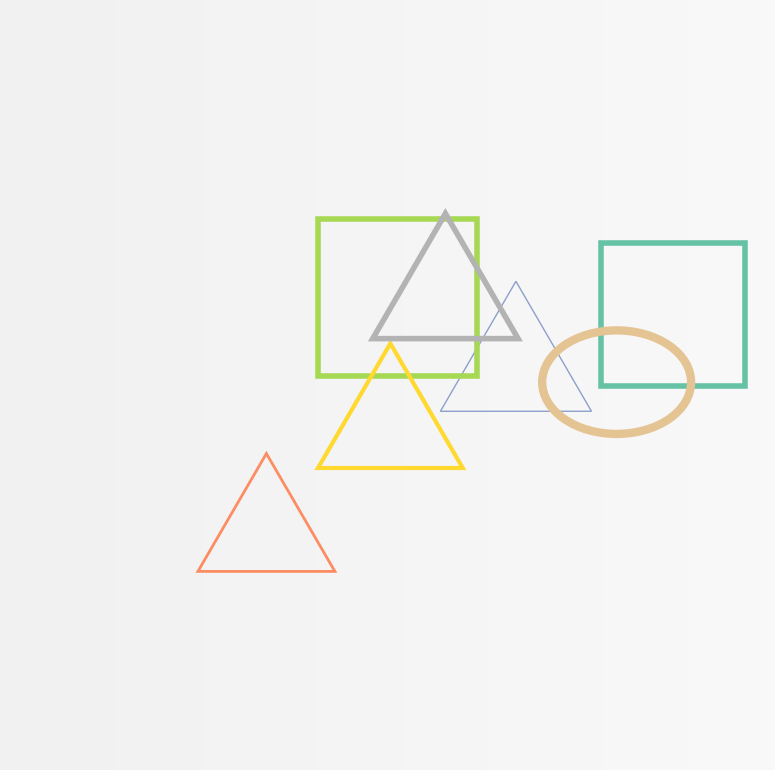[{"shape": "square", "thickness": 2, "radius": 0.46, "center": [0.868, 0.591]}, {"shape": "triangle", "thickness": 1, "radius": 0.51, "center": [0.344, 0.309]}, {"shape": "triangle", "thickness": 0.5, "radius": 0.56, "center": [0.666, 0.522]}, {"shape": "square", "thickness": 2, "radius": 0.51, "center": [0.513, 0.613]}, {"shape": "triangle", "thickness": 1.5, "radius": 0.54, "center": [0.504, 0.446]}, {"shape": "oval", "thickness": 3, "radius": 0.48, "center": [0.796, 0.504]}, {"shape": "triangle", "thickness": 2, "radius": 0.54, "center": [0.575, 0.614]}]